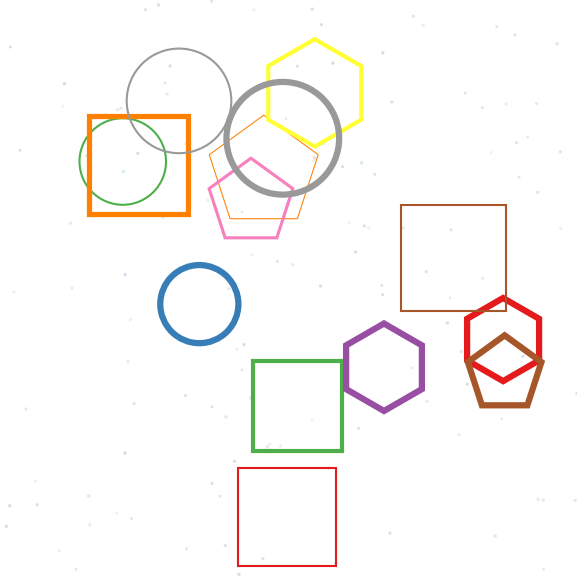[{"shape": "square", "thickness": 1, "radius": 0.42, "center": [0.497, 0.104]}, {"shape": "hexagon", "thickness": 3, "radius": 0.36, "center": [0.871, 0.411]}, {"shape": "circle", "thickness": 3, "radius": 0.34, "center": [0.345, 0.473]}, {"shape": "square", "thickness": 2, "radius": 0.39, "center": [0.515, 0.296]}, {"shape": "circle", "thickness": 1, "radius": 0.37, "center": [0.213, 0.719]}, {"shape": "hexagon", "thickness": 3, "radius": 0.38, "center": [0.665, 0.363]}, {"shape": "square", "thickness": 2.5, "radius": 0.43, "center": [0.24, 0.713]}, {"shape": "pentagon", "thickness": 0.5, "radius": 0.5, "center": [0.457, 0.701]}, {"shape": "hexagon", "thickness": 2, "radius": 0.46, "center": [0.545, 0.838]}, {"shape": "square", "thickness": 1, "radius": 0.46, "center": [0.785, 0.553]}, {"shape": "pentagon", "thickness": 3, "radius": 0.33, "center": [0.874, 0.352]}, {"shape": "pentagon", "thickness": 1.5, "radius": 0.38, "center": [0.435, 0.649]}, {"shape": "circle", "thickness": 3, "radius": 0.49, "center": [0.49, 0.76]}, {"shape": "circle", "thickness": 1, "radius": 0.45, "center": [0.31, 0.824]}]